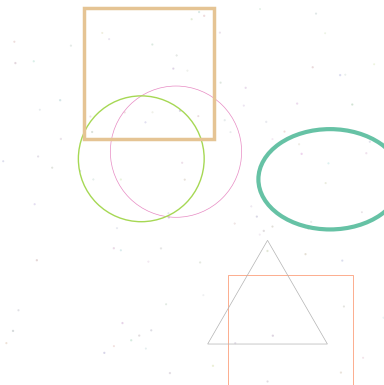[{"shape": "oval", "thickness": 3, "radius": 0.93, "center": [0.857, 0.534]}, {"shape": "square", "thickness": 0.5, "radius": 0.81, "center": [0.755, 0.124]}, {"shape": "circle", "thickness": 0.5, "radius": 0.85, "center": [0.457, 0.606]}, {"shape": "circle", "thickness": 1, "radius": 0.82, "center": [0.367, 0.588]}, {"shape": "square", "thickness": 2.5, "radius": 0.85, "center": [0.387, 0.809]}, {"shape": "triangle", "thickness": 0.5, "radius": 0.9, "center": [0.695, 0.196]}]